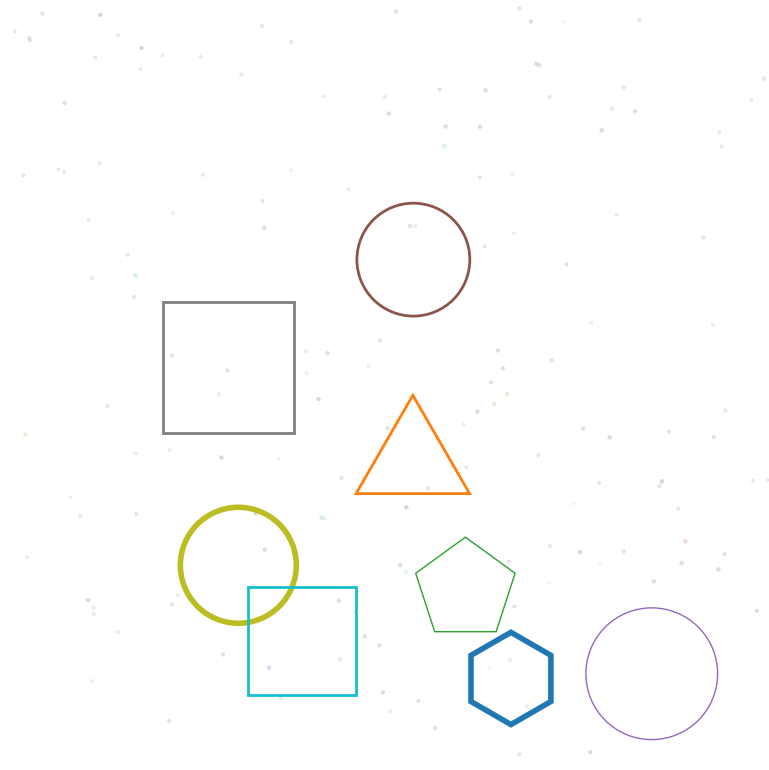[{"shape": "hexagon", "thickness": 2, "radius": 0.3, "center": [0.664, 0.119]}, {"shape": "triangle", "thickness": 1, "radius": 0.43, "center": [0.536, 0.402]}, {"shape": "pentagon", "thickness": 0.5, "radius": 0.34, "center": [0.604, 0.235]}, {"shape": "circle", "thickness": 0.5, "radius": 0.43, "center": [0.846, 0.125]}, {"shape": "circle", "thickness": 1, "radius": 0.37, "center": [0.537, 0.663]}, {"shape": "square", "thickness": 1, "radius": 0.43, "center": [0.297, 0.522]}, {"shape": "circle", "thickness": 2, "radius": 0.38, "center": [0.31, 0.266]}, {"shape": "square", "thickness": 1, "radius": 0.35, "center": [0.392, 0.167]}]